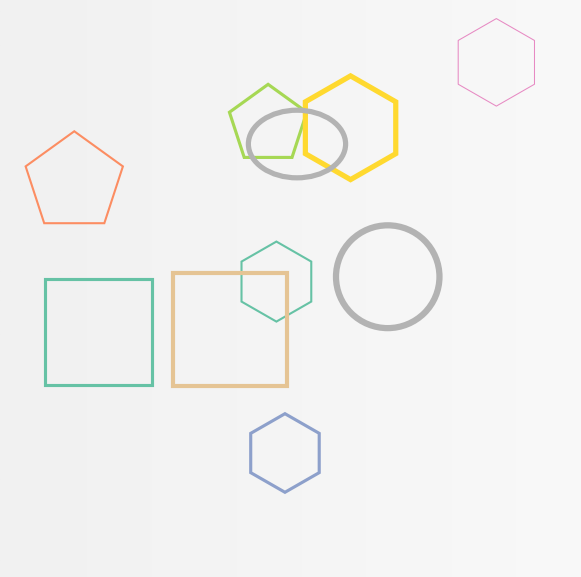[{"shape": "square", "thickness": 1.5, "radius": 0.46, "center": [0.17, 0.424]}, {"shape": "hexagon", "thickness": 1, "radius": 0.35, "center": [0.476, 0.512]}, {"shape": "pentagon", "thickness": 1, "radius": 0.44, "center": [0.128, 0.684]}, {"shape": "hexagon", "thickness": 1.5, "radius": 0.34, "center": [0.49, 0.215]}, {"shape": "hexagon", "thickness": 0.5, "radius": 0.38, "center": [0.854, 0.891]}, {"shape": "pentagon", "thickness": 1.5, "radius": 0.35, "center": [0.461, 0.783]}, {"shape": "hexagon", "thickness": 2.5, "radius": 0.45, "center": [0.603, 0.778]}, {"shape": "square", "thickness": 2, "radius": 0.49, "center": [0.396, 0.429]}, {"shape": "circle", "thickness": 3, "radius": 0.45, "center": [0.667, 0.52]}, {"shape": "oval", "thickness": 2.5, "radius": 0.42, "center": [0.511, 0.75]}]